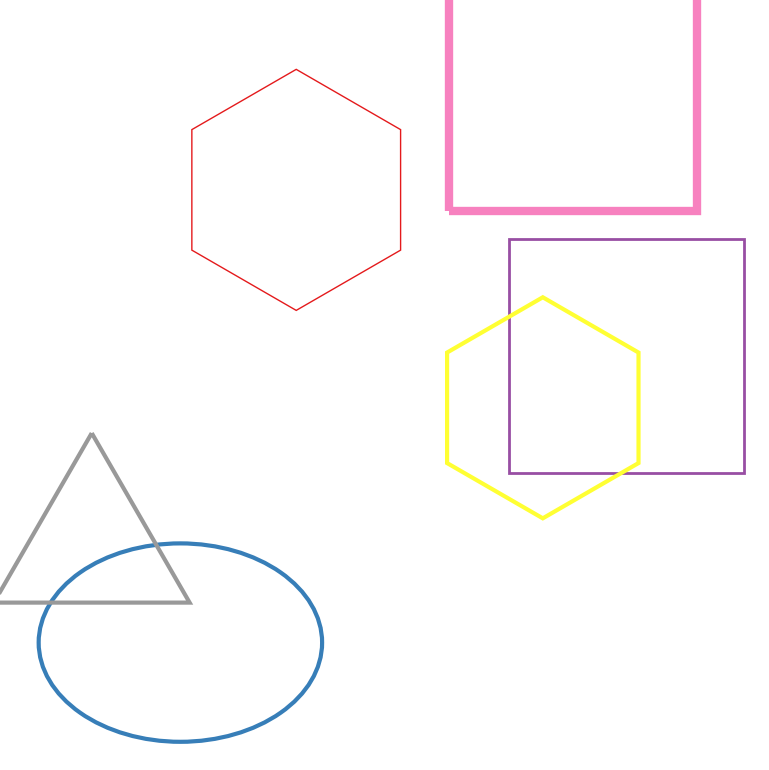[{"shape": "hexagon", "thickness": 0.5, "radius": 0.78, "center": [0.385, 0.753]}, {"shape": "oval", "thickness": 1.5, "radius": 0.92, "center": [0.234, 0.165]}, {"shape": "square", "thickness": 1, "radius": 0.76, "center": [0.813, 0.538]}, {"shape": "hexagon", "thickness": 1.5, "radius": 0.72, "center": [0.705, 0.47]}, {"shape": "square", "thickness": 3, "radius": 0.81, "center": [0.744, 0.887]}, {"shape": "triangle", "thickness": 1.5, "radius": 0.73, "center": [0.119, 0.291]}]